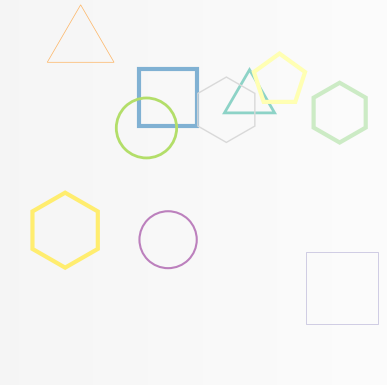[{"shape": "triangle", "thickness": 2, "radius": 0.37, "center": [0.644, 0.744]}, {"shape": "pentagon", "thickness": 3, "radius": 0.35, "center": [0.721, 0.791]}, {"shape": "square", "thickness": 0.5, "radius": 0.47, "center": [0.882, 0.251]}, {"shape": "square", "thickness": 3, "radius": 0.37, "center": [0.433, 0.747]}, {"shape": "triangle", "thickness": 0.5, "radius": 0.5, "center": [0.208, 0.888]}, {"shape": "circle", "thickness": 2, "radius": 0.39, "center": [0.378, 0.668]}, {"shape": "hexagon", "thickness": 1, "radius": 0.42, "center": [0.584, 0.715]}, {"shape": "circle", "thickness": 1.5, "radius": 0.37, "center": [0.434, 0.377]}, {"shape": "hexagon", "thickness": 3, "radius": 0.39, "center": [0.877, 0.707]}, {"shape": "hexagon", "thickness": 3, "radius": 0.49, "center": [0.168, 0.402]}]